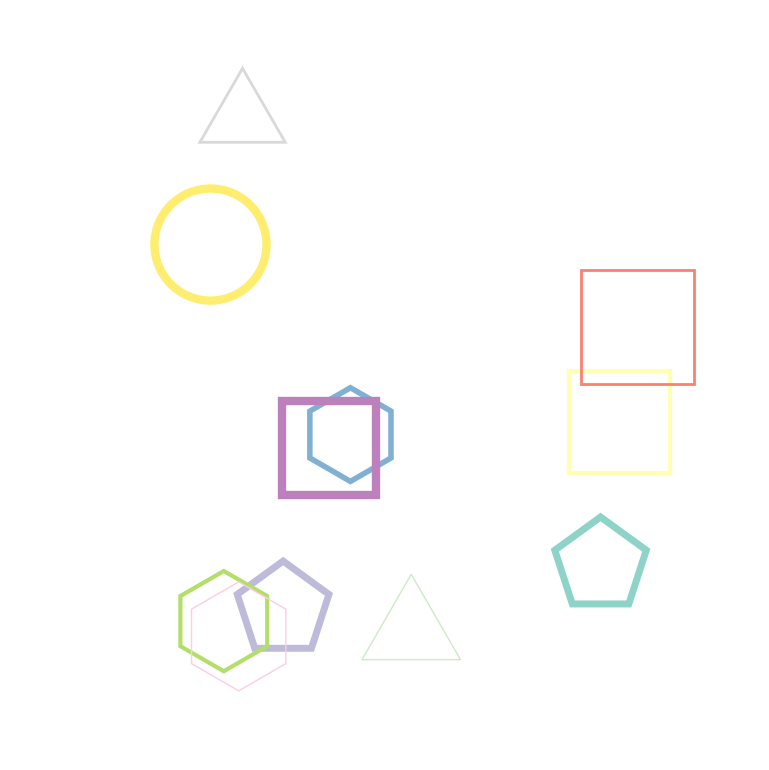[{"shape": "pentagon", "thickness": 2.5, "radius": 0.31, "center": [0.78, 0.266]}, {"shape": "square", "thickness": 1.5, "radius": 0.33, "center": [0.804, 0.452]}, {"shape": "pentagon", "thickness": 2.5, "radius": 0.31, "center": [0.368, 0.209]}, {"shape": "square", "thickness": 1, "radius": 0.37, "center": [0.828, 0.575]}, {"shape": "hexagon", "thickness": 2, "radius": 0.3, "center": [0.455, 0.436]}, {"shape": "hexagon", "thickness": 1.5, "radius": 0.33, "center": [0.291, 0.193]}, {"shape": "hexagon", "thickness": 0.5, "radius": 0.35, "center": [0.31, 0.174]}, {"shape": "triangle", "thickness": 1, "radius": 0.32, "center": [0.315, 0.847]}, {"shape": "square", "thickness": 3, "radius": 0.3, "center": [0.427, 0.419]}, {"shape": "triangle", "thickness": 0.5, "radius": 0.37, "center": [0.534, 0.18]}, {"shape": "circle", "thickness": 3, "radius": 0.36, "center": [0.273, 0.682]}]